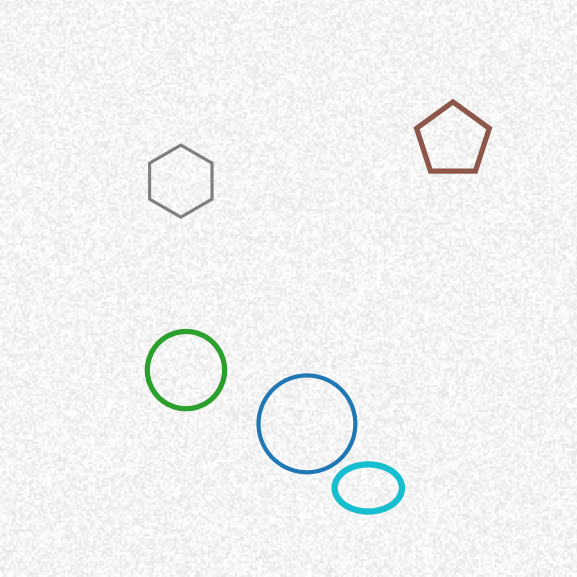[{"shape": "circle", "thickness": 2, "radius": 0.42, "center": [0.531, 0.265]}, {"shape": "circle", "thickness": 2.5, "radius": 0.33, "center": [0.322, 0.358]}, {"shape": "pentagon", "thickness": 2.5, "radius": 0.33, "center": [0.784, 0.756]}, {"shape": "hexagon", "thickness": 1.5, "radius": 0.31, "center": [0.313, 0.685]}, {"shape": "oval", "thickness": 3, "radius": 0.29, "center": [0.638, 0.154]}]